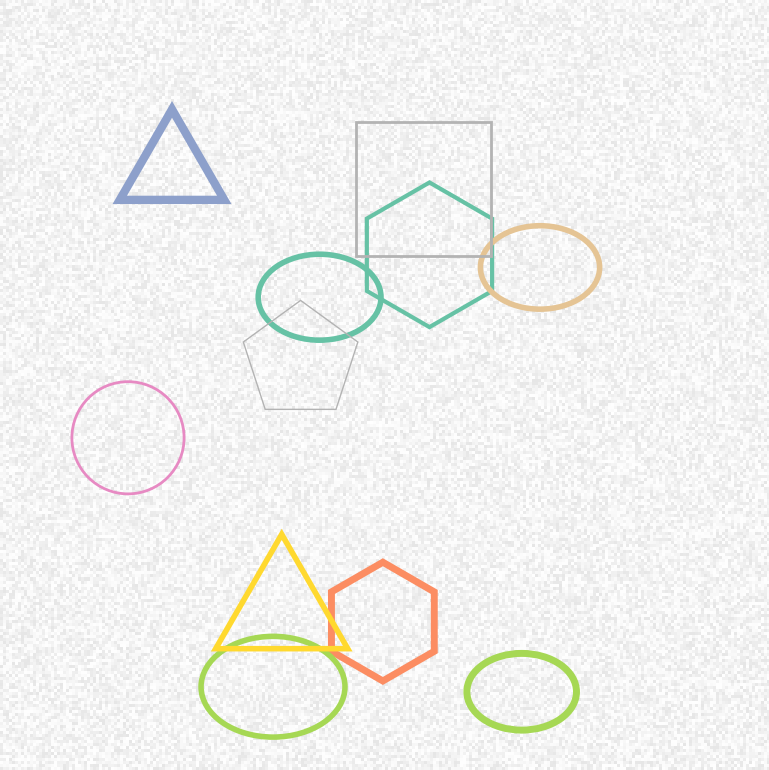[{"shape": "hexagon", "thickness": 1.5, "radius": 0.47, "center": [0.558, 0.669]}, {"shape": "oval", "thickness": 2, "radius": 0.4, "center": [0.415, 0.614]}, {"shape": "hexagon", "thickness": 2.5, "radius": 0.39, "center": [0.497, 0.193]}, {"shape": "triangle", "thickness": 3, "radius": 0.39, "center": [0.223, 0.78]}, {"shape": "circle", "thickness": 1, "radius": 0.36, "center": [0.166, 0.431]}, {"shape": "oval", "thickness": 2.5, "radius": 0.36, "center": [0.678, 0.102]}, {"shape": "oval", "thickness": 2, "radius": 0.47, "center": [0.355, 0.108]}, {"shape": "triangle", "thickness": 2, "radius": 0.5, "center": [0.366, 0.207]}, {"shape": "oval", "thickness": 2, "radius": 0.39, "center": [0.701, 0.653]}, {"shape": "pentagon", "thickness": 0.5, "radius": 0.39, "center": [0.39, 0.532]}, {"shape": "square", "thickness": 1, "radius": 0.44, "center": [0.55, 0.755]}]